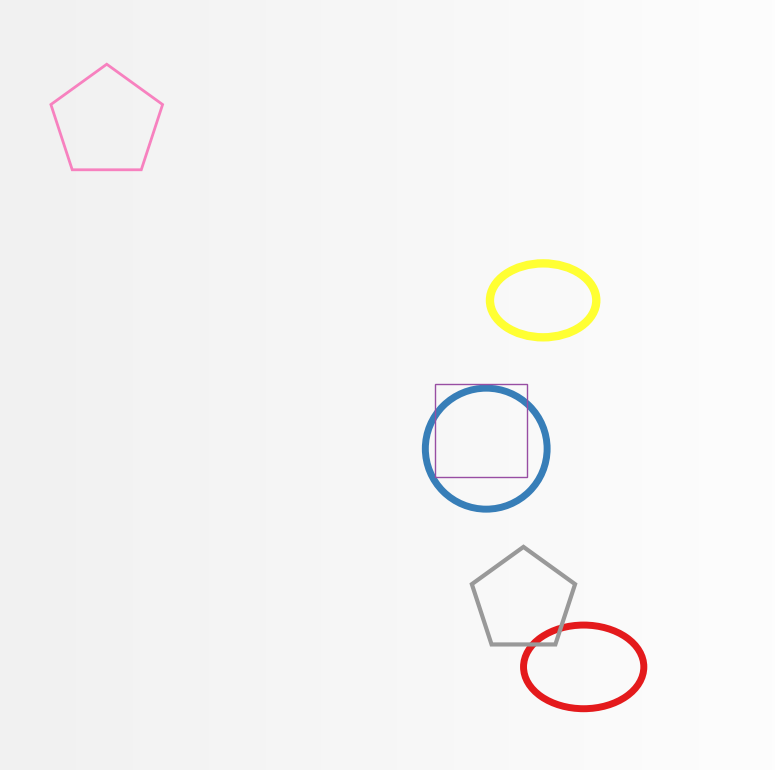[{"shape": "oval", "thickness": 2.5, "radius": 0.39, "center": [0.753, 0.134]}, {"shape": "circle", "thickness": 2.5, "radius": 0.39, "center": [0.627, 0.417]}, {"shape": "square", "thickness": 0.5, "radius": 0.3, "center": [0.621, 0.441]}, {"shape": "oval", "thickness": 3, "radius": 0.34, "center": [0.701, 0.61]}, {"shape": "pentagon", "thickness": 1, "radius": 0.38, "center": [0.138, 0.841]}, {"shape": "pentagon", "thickness": 1.5, "radius": 0.35, "center": [0.675, 0.22]}]